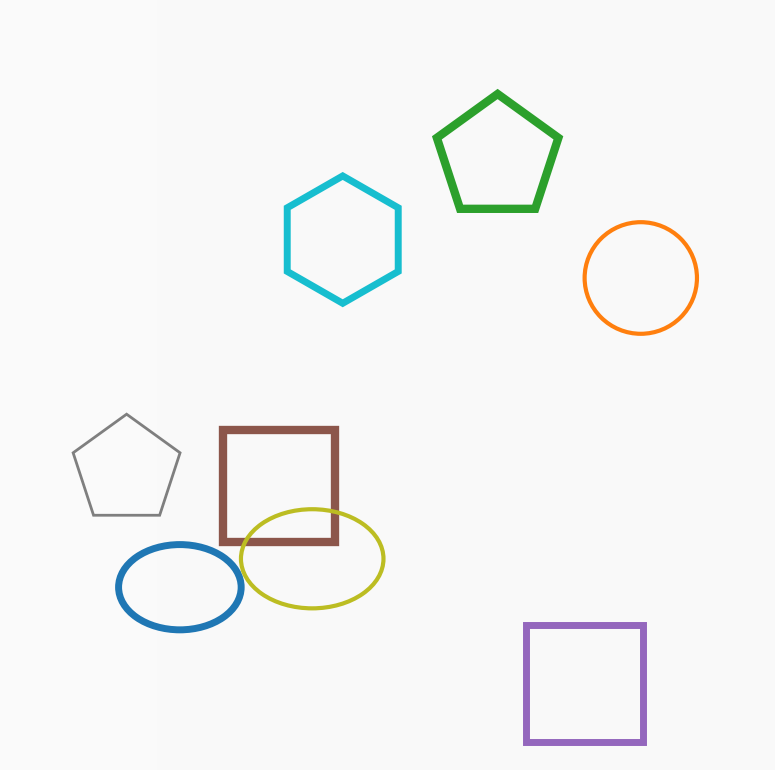[{"shape": "oval", "thickness": 2.5, "radius": 0.4, "center": [0.232, 0.237]}, {"shape": "circle", "thickness": 1.5, "radius": 0.36, "center": [0.827, 0.639]}, {"shape": "pentagon", "thickness": 3, "radius": 0.41, "center": [0.642, 0.796]}, {"shape": "square", "thickness": 2.5, "radius": 0.38, "center": [0.754, 0.112]}, {"shape": "square", "thickness": 3, "radius": 0.36, "center": [0.36, 0.369]}, {"shape": "pentagon", "thickness": 1, "radius": 0.36, "center": [0.163, 0.39]}, {"shape": "oval", "thickness": 1.5, "radius": 0.46, "center": [0.403, 0.274]}, {"shape": "hexagon", "thickness": 2.5, "radius": 0.41, "center": [0.442, 0.689]}]